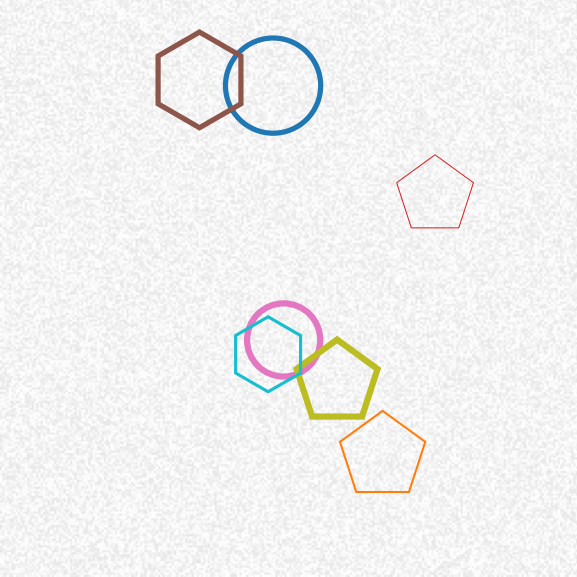[{"shape": "circle", "thickness": 2.5, "radius": 0.41, "center": [0.473, 0.851]}, {"shape": "pentagon", "thickness": 1, "radius": 0.39, "center": [0.663, 0.21]}, {"shape": "pentagon", "thickness": 0.5, "radius": 0.35, "center": [0.753, 0.661]}, {"shape": "hexagon", "thickness": 2.5, "radius": 0.41, "center": [0.345, 0.861]}, {"shape": "circle", "thickness": 3, "radius": 0.32, "center": [0.491, 0.41]}, {"shape": "pentagon", "thickness": 3, "radius": 0.37, "center": [0.584, 0.337]}, {"shape": "hexagon", "thickness": 1.5, "radius": 0.32, "center": [0.464, 0.386]}]